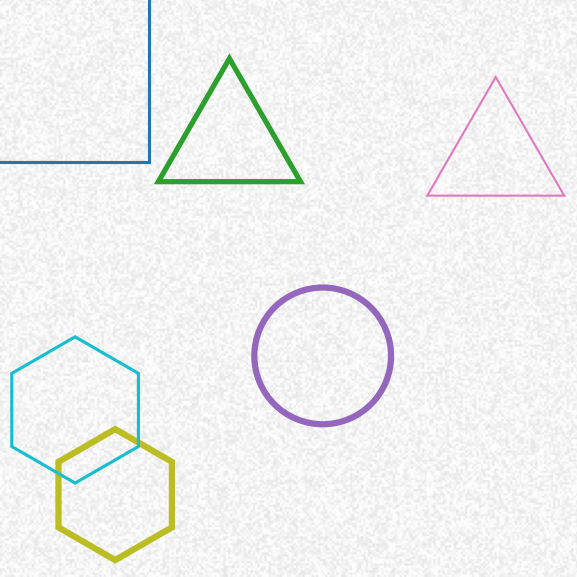[{"shape": "square", "thickness": 1.5, "radius": 0.74, "center": [0.11, 0.867]}, {"shape": "triangle", "thickness": 2.5, "radius": 0.71, "center": [0.397, 0.756]}, {"shape": "circle", "thickness": 3, "radius": 0.59, "center": [0.559, 0.383]}, {"shape": "triangle", "thickness": 1, "radius": 0.68, "center": [0.858, 0.729]}, {"shape": "hexagon", "thickness": 3, "radius": 0.57, "center": [0.199, 0.143]}, {"shape": "hexagon", "thickness": 1.5, "radius": 0.63, "center": [0.13, 0.289]}]